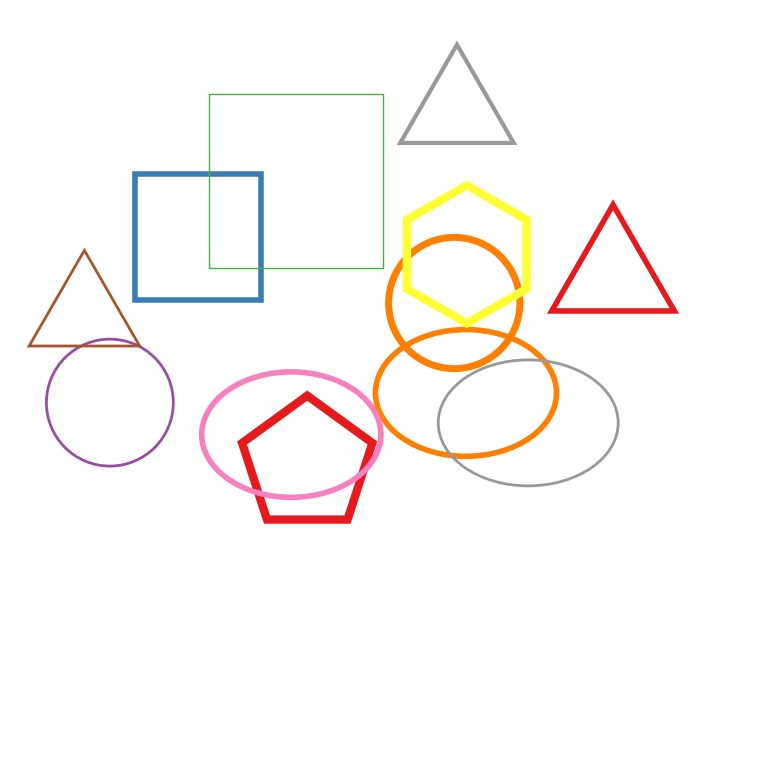[{"shape": "pentagon", "thickness": 3, "radius": 0.44, "center": [0.399, 0.397]}, {"shape": "triangle", "thickness": 2, "radius": 0.46, "center": [0.796, 0.642]}, {"shape": "square", "thickness": 2, "radius": 0.41, "center": [0.257, 0.693]}, {"shape": "square", "thickness": 0.5, "radius": 0.56, "center": [0.384, 0.764]}, {"shape": "circle", "thickness": 1, "radius": 0.41, "center": [0.143, 0.477]}, {"shape": "circle", "thickness": 2.5, "radius": 0.43, "center": [0.59, 0.606]}, {"shape": "oval", "thickness": 2, "radius": 0.59, "center": [0.605, 0.49]}, {"shape": "hexagon", "thickness": 3, "radius": 0.45, "center": [0.606, 0.67]}, {"shape": "triangle", "thickness": 1, "radius": 0.41, "center": [0.11, 0.592]}, {"shape": "oval", "thickness": 2, "radius": 0.58, "center": [0.378, 0.436]}, {"shape": "triangle", "thickness": 1.5, "radius": 0.43, "center": [0.593, 0.857]}, {"shape": "oval", "thickness": 1, "radius": 0.58, "center": [0.686, 0.451]}]